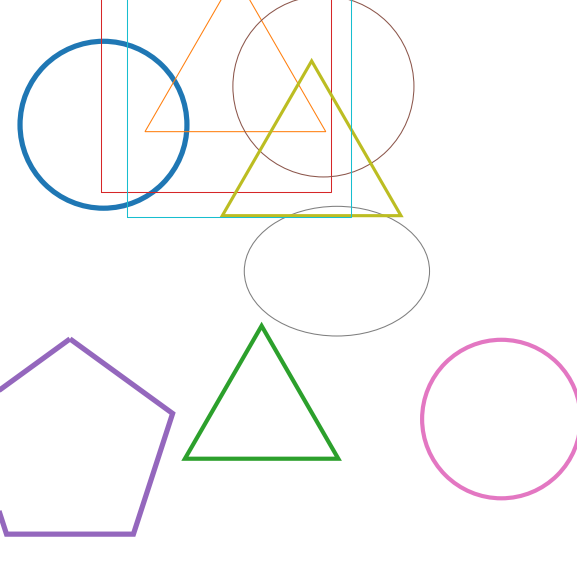[{"shape": "circle", "thickness": 2.5, "radius": 0.72, "center": [0.179, 0.783]}, {"shape": "triangle", "thickness": 0.5, "radius": 0.9, "center": [0.408, 0.862]}, {"shape": "triangle", "thickness": 2, "radius": 0.77, "center": [0.453, 0.281]}, {"shape": "square", "thickness": 0.5, "radius": 1.0, "center": [0.374, 0.865]}, {"shape": "pentagon", "thickness": 2.5, "radius": 0.93, "center": [0.121, 0.225]}, {"shape": "circle", "thickness": 0.5, "radius": 0.78, "center": [0.56, 0.849]}, {"shape": "circle", "thickness": 2, "radius": 0.69, "center": [0.868, 0.274]}, {"shape": "oval", "thickness": 0.5, "radius": 0.8, "center": [0.583, 0.53]}, {"shape": "triangle", "thickness": 1.5, "radius": 0.89, "center": [0.54, 0.715]}, {"shape": "square", "thickness": 0.5, "radius": 0.97, "center": [0.414, 0.818]}]